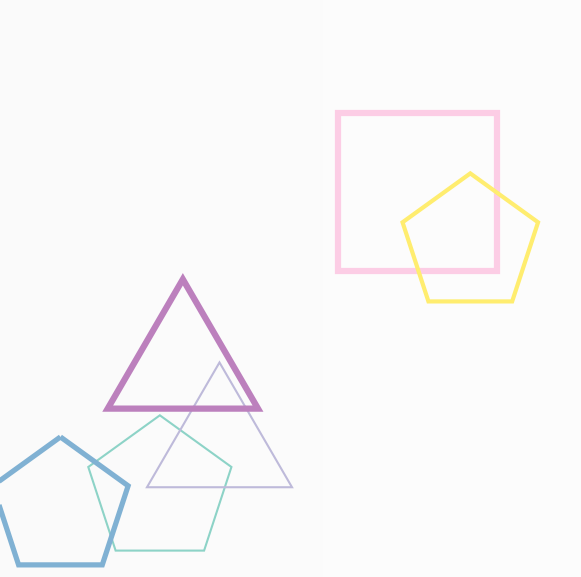[{"shape": "pentagon", "thickness": 1, "radius": 0.65, "center": [0.275, 0.15]}, {"shape": "triangle", "thickness": 1, "radius": 0.72, "center": [0.378, 0.227]}, {"shape": "pentagon", "thickness": 2.5, "radius": 0.61, "center": [0.104, 0.12]}, {"shape": "square", "thickness": 3, "radius": 0.69, "center": [0.718, 0.667]}, {"shape": "triangle", "thickness": 3, "radius": 0.75, "center": [0.315, 0.366]}, {"shape": "pentagon", "thickness": 2, "radius": 0.61, "center": [0.809, 0.576]}]